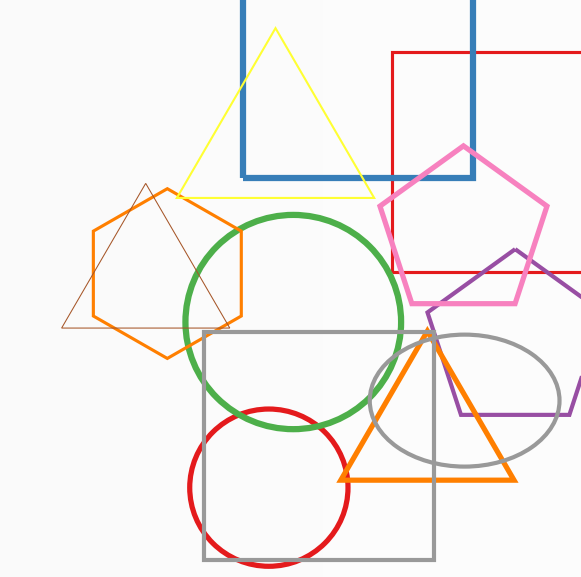[{"shape": "square", "thickness": 1.5, "radius": 0.95, "center": [0.865, 0.719]}, {"shape": "circle", "thickness": 2.5, "radius": 0.68, "center": [0.463, 0.155]}, {"shape": "square", "thickness": 3, "radius": 0.99, "center": [0.616, 0.889]}, {"shape": "circle", "thickness": 3, "radius": 0.93, "center": [0.505, 0.441]}, {"shape": "pentagon", "thickness": 2, "radius": 0.79, "center": [0.886, 0.409]}, {"shape": "triangle", "thickness": 2.5, "radius": 0.86, "center": [0.735, 0.254]}, {"shape": "hexagon", "thickness": 1.5, "radius": 0.73, "center": [0.288, 0.525]}, {"shape": "triangle", "thickness": 1, "radius": 0.98, "center": [0.474, 0.754]}, {"shape": "triangle", "thickness": 0.5, "radius": 0.84, "center": [0.251, 0.515]}, {"shape": "pentagon", "thickness": 2.5, "radius": 0.76, "center": [0.797, 0.595]}, {"shape": "square", "thickness": 2, "radius": 0.99, "center": [0.549, 0.227]}, {"shape": "oval", "thickness": 2, "radius": 0.82, "center": [0.799, 0.305]}]